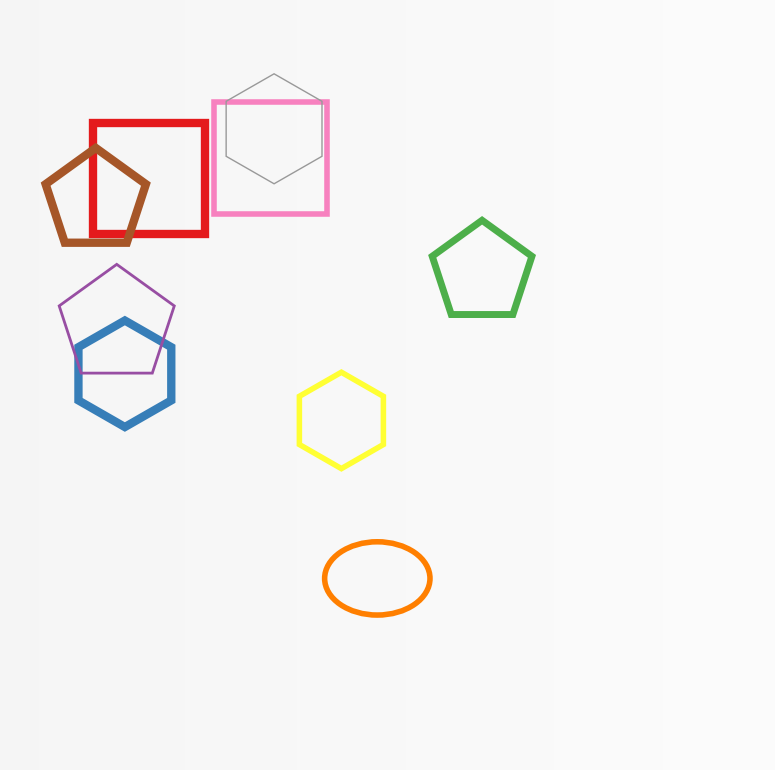[{"shape": "square", "thickness": 3, "radius": 0.36, "center": [0.192, 0.769]}, {"shape": "hexagon", "thickness": 3, "radius": 0.35, "center": [0.161, 0.515]}, {"shape": "pentagon", "thickness": 2.5, "radius": 0.34, "center": [0.622, 0.646]}, {"shape": "pentagon", "thickness": 1, "radius": 0.39, "center": [0.151, 0.579]}, {"shape": "oval", "thickness": 2, "radius": 0.34, "center": [0.487, 0.249]}, {"shape": "hexagon", "thickness": 2, "radius": 0.31, "center": [0.44, 0.454]}, {"shape": "pentagon", "thickness": 3, "radius": 0.34, "center": [0.124, 0.74]}, {"shape": "square", "thickness": 2, "radius": 0.36, "center": [0.349, 0.795]}, {"shape": "hexagon", "thickness": 0.5, "radius": 0.36, "center": [0.354, 0.833]}]